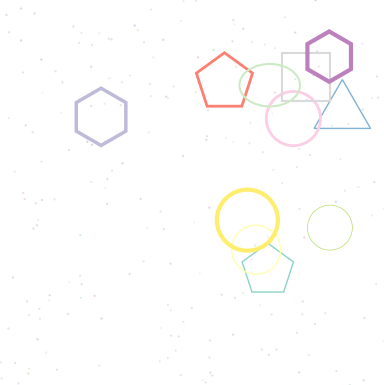[{"shape": "pentagon", "thickness": 1, "radius": 0.35, "center": [0.696, 0.298]}, {"shape": "circle", "thickness": 1, "radius": 0.32, "center": [0.665, 0.351]}, {"shape": "hexagon", "thickness": 2.5, "radius": 0.37, "center": [0.262, 0.697]}, {"shape": "pentagon", "thickness": 2, "radius": 0.38, "center": [0.583, 0.786]}, {"shape": "triangle", "thickness": 1, "radius": 0.42, "center": [0.889, 0.709]}, {"shape": "circle", "thickness": 0.5, "radius": 0.29, "center": [0.857, 0.409]}, {"shape": "circle", "thickness": 2, "radius": 0.35, "center": [0.762, 0.692]}, {"shape": "square", "thickness": 1.5, "radius": 0.32, "center": [0.795, 0.8]}, {"shape": "hexagon", "thickness": 3, "radius": 0.33, "center": [0.855, 0.853]}, {"shape": "oval", "thickness": 1.5, "radius": 0.39, "center": [0.701, 0.779]}, {"shape": "circle", "thickness": 3, "radius": 0.4, "center": [0.643, 0.428]}]